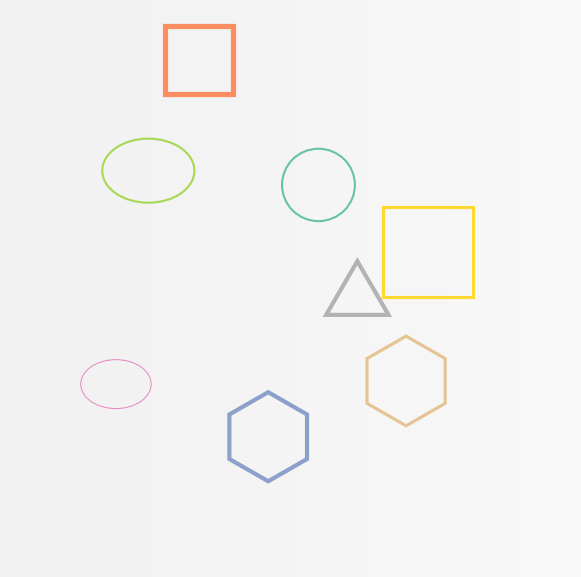[{"shape": "circle", "thickness": 1, "radius": 0.31, "center": [0.548, 0.679]}, {"shape": "square", "thickness": 2.5, "radius": 0.29, "center": [0.342, 0.896]}, {"shape": "hexagon", "thickness": 2, "radius": 0.39, "center": [0.461, 0.243]}, {"shape": "oval", "thickness": 0.5, "radius": 0.3, "center": [0.199, 0.334]}, {"shape": "oval", "thickness": 1, "radius": 0.4, "center": [0.255, 0.704]}, {"shape": "square", "thickness": 1.5, "radius": 0.39, "center": [0.736, 0.563]}, {"shape": "hexagon", "thickness": 1.5, "radius": 0.39, "center": [0.699, 0.339]}, {"shape": "triangle", "thickness": 2, "radius": 0.31, "center": [0.615, 0.485]}]